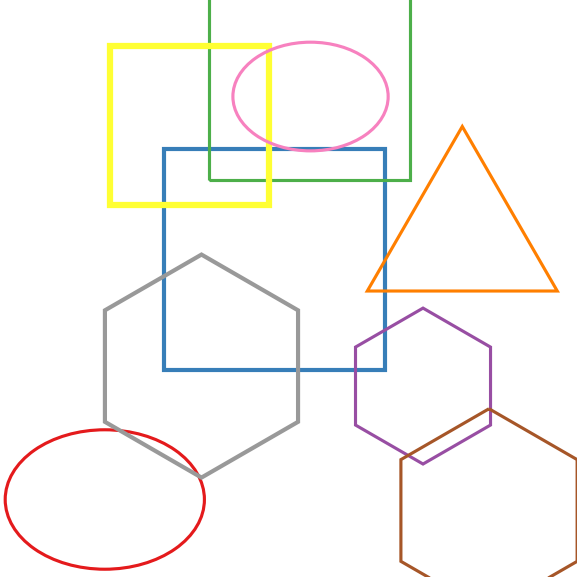[{"shape": "oval", "thickness": 1.5, "radius": 0.86, "center": [0.181, 0.134]}, {"shape": "square", "thickness": 2, "radius": 0.96, "center": [0.475, 0.55]}, {"shape": "square", "thickness": 1.5, "radius": 0.87, "center": [0.536, 0.86]}, {"shape": "hexagon", "thickness": 1.5, "radius": 0.67, "center": [0.733, 0.331]}, {"shape": "triangle", "thickness": 1.5, "radius": 0.95, "center": [0.8, 0.59]}, {"shape": "square", "thickness": 3, "radius": 0.69, "center": [0.328, 0.782]}, {"shape": "hexagon", "thickness": 1.5, "radius": 0.88, "center": [0.847, 0.115]}, {"shape": "oval", "thickness": 1.5, "radius": 0.67, "center": [0.538, 0.832]}, {"shape": "hexagon", "thickness": 2, "radius": 0.97, "center": [0.349, 0.365]}]